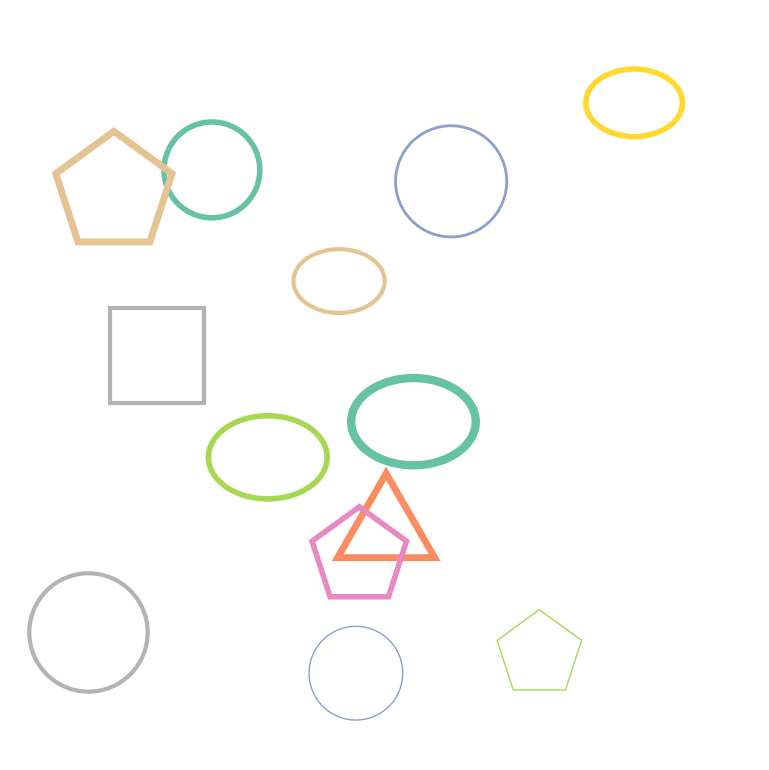[{"shape": "oval", "thickness": 3, "radius": 0.4, "center": [0.537, 0.452]}, {"shape": "circle", "thickness": 2, "radius": 0.31, "center": [0.275, 0.779]}, {"shape": "triangle", "thickness": 2.5, "radius": 0.36, "center": [0.501, 0.312]}, {"shape": "circle", "thickness": 0.5, "radius": 0.3, "center": [0.462, 0.126]}, {"shape": "circle", "thickness": 1, "radius": 0.36, "center": [0.586, 0.764]}, {"shape": "pentagon", "thickness": 2, "radius": 0.32, "center": [0.467, 0.277]}, {"shape": "pentagon", "thickness": 0.5, "radius": 0.29, "center": [0.7, 0.151]}, {"shape": "oval", "thickness": 2, "radius": 0.39, "center": [0.348, 0.406]}, {"shape": "oval", "thickness": 2, "radius": 0.31, "center": [0.824, 0.866]}, {"shape": "oval", "thickness": 1.5, "radius": 0.3, "center": [0.44, 0.635]}, {"shape": "pentagon", "thickness": 2.5, "radius": 0.4, "center": [0.148, 0.75]}, {"shape": "circle", "thickness": 1.5, "radius": 0.38, "center": [0.115, 0.179]}, {"shape": "square", "thickness": 1.5, "radius": 0.31, "center": [0.204, 0.539]}]